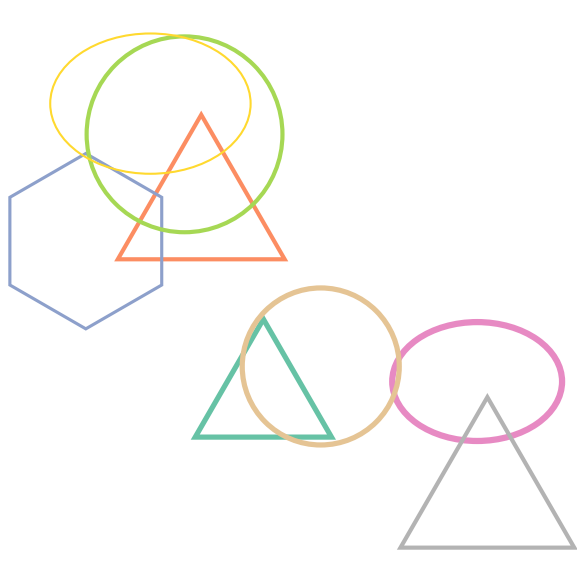[{"shape": "triangle", "thickness": 2.5, "radius": 0.68, "center": [0.456, 0.31]}, {"shape": "triangle", "thickness": 2, "radius": 0.83, "center": [0.348, 0.634]}, {"shape": "hexagon", "thickness": 1.5, "radius": 0.76, "center": [0.149, 0.582]}, {"shape": "oval", "thickness": 3, "radius": 0.74, "center": [0.826, 0.338]}, {"shape": "circle", "thickness": 2, "radius": 0.85, "center": [0.32, 0.767]}, {"shape": "oval", "thickness": 1, "radius": 0.87, "center": [0.26, 0.82]}, {"shape": "circle", "thickness": 2.5, "radius": 0.68, "center": [0.555, 0.365]}, {"shape": "triangle", "thickness": 2, "radius": 0.87, "center": [0.844, 0.138]}]